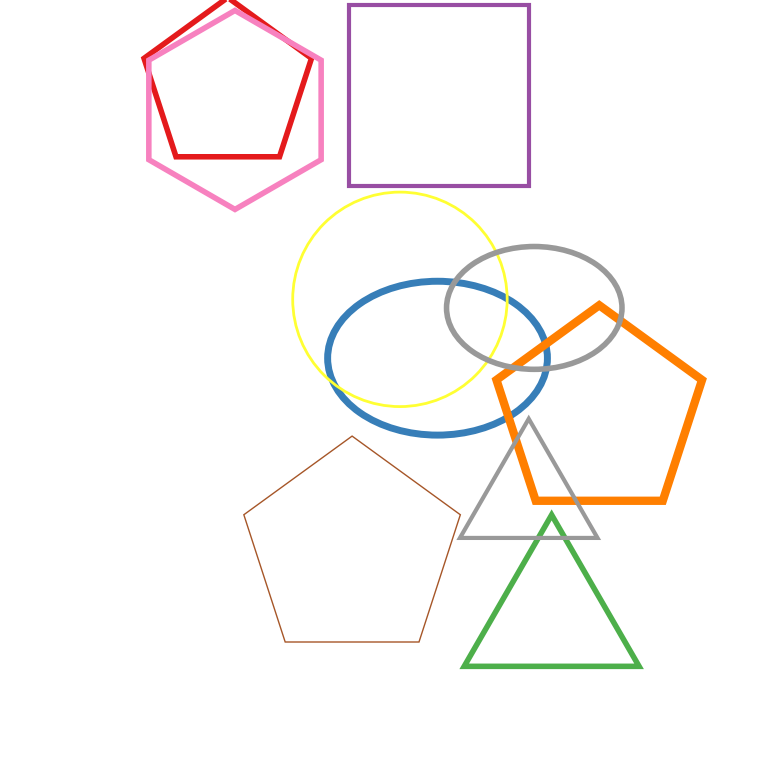[{"shape": "pentagon", "thickness": 2, "radius": 0.57, "center": [0.296, 0.889]}, {"shape": "oval", "thickness": 2.5, "radius": 0.71, "center": [0.568, 0.535]}, {"shape": "triangle", "thickness": 2, "radius": 0.66, "center": [0.716, 0.2]}, {"shape": "square", "thickness": 1.5, "radius": 0.58, "center": [0.571, 0.876]}, {"shape": "pentagon", "thickness": 3, "radius": 0.7, "center": [0.778, 0.463]}, {"shape": "circle", "thickness": 1, "radius": 0.7, "center": [0.519, 0.611]}, {"shape": "pentagon", "thickness": 0.5, "radius": 0.74, "center": [0.457, 0.286]}, {"shape": "hexagon", "thickness": 2, "radius": 0.65, "center": [0.305, 0.857]}, {"shape": "oval", "thickness": 2, "radius": 0.57, "center": [0.694, 0.6]}, {"shape": "triangle", "thickness": 1.5, "radius": 0.52, "center": [0.687, 0.353]}]